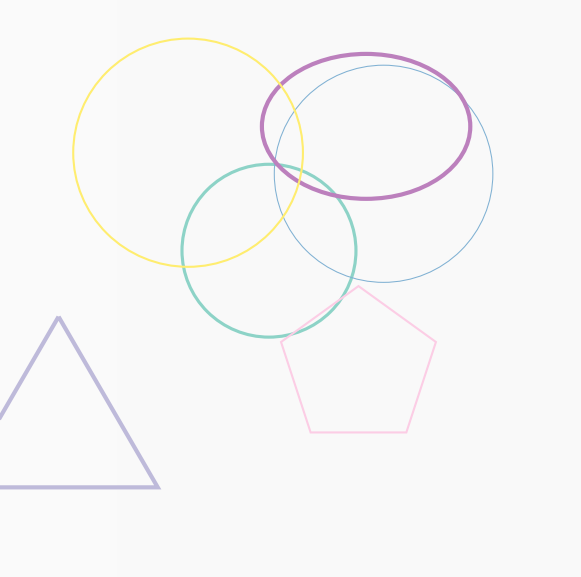[{"shape": "circle", "thickness": 1.5, "radius": 0.75, "center": [0.463, 0.565]}, {"shape": "triangle", "thickness": 2, "radius": 0.99, "center": [0.101, 0.254]}, {"shape": "circle", "thickness": 0.5, "radius": 0.94, "center": [0.66, 0.698]}, {"shape": "pentagon", "thickness": 1, "radius": 0.7, "center": [0.617, 0.364]}, {"shape": "oval", "thickness": 2, "radius": 0.9, "center": [0.63, 0.78]}, {"shape": "circle", "thickness": 1, "radius": 0.99, "center": [0.324, 0.735]}]